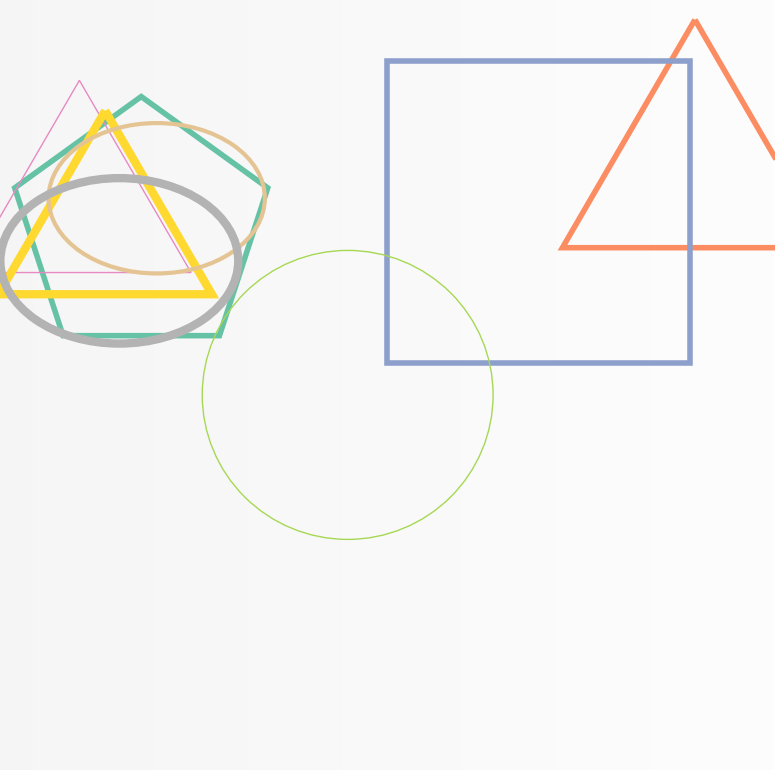[{"shape": "pentagon", "thickness": 2, "radius": 0.86, "center": [0.182, 0.703]}, {"shape": "triangle", "thickness": 2, "radius": 0.99, "center": [0.897, 0.777]}, {"shape": "square", "thickness": 2, "radius": 0.98, "center": [0.695, 0.725]}, {"shape": "triangle", "thickness": 0.5, "radius": 0.83, "center": [0.102, 0.729]}, {"shape": "circle", "thickness": 0.5, "radius": 0.94, "center": [0.449, 0.487]}, {"shape": "triangle", "thickness": 3, "radius": 0.79, "center": [0.136, 0.697]}, {"shape": "oval", "thickness": 1.5, "radius": 0.7, "center": [0.202, 0.742]}, {"shape": "oval", "thickness": 3, "radius": 0.77, "center": [0.154, 0.661]}]